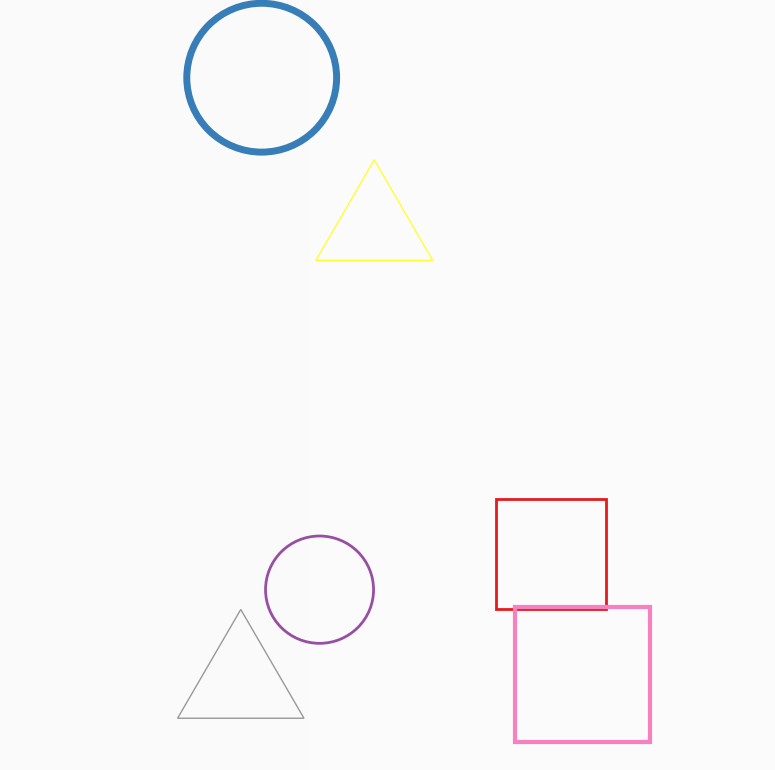[{"shape": "square", "thickness": 1, "radius": 0.36, "center": [0.711, 0.28]}, {"shape": "circle", "thickness": 2.5, "radius": 0.48, "center": [0.338, 0.899]}, {"shape": "circle", "thickness": 1, "radius": 0.35, "center": [0.412, 0.234]}, {"shape": "triangle", "thickness": 0.5, "radius": 0.43, "center": [0.483, 0.705]}, {"shape": "square", "thickness": 1.5, "radius": 0.44, "center": [0.752, 0.124]}, {"shape": "triangle", "thickness": 0.5, "radius": 0.47, "center": [0.311, 0.114]}]